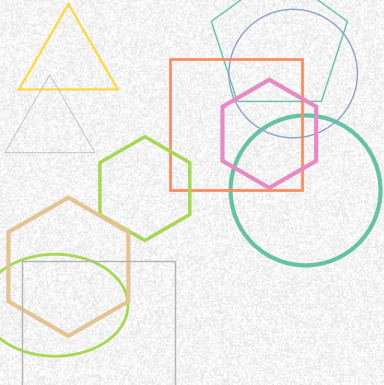[{"shape": "circle", "thickness": 3, "radius": 0.97, "center": [0.794, 0.505]}, {"shape": "pentagon", "thickness": 1, "radius": 0.93, "center": [0.726, 0.887]}, {"shape": "square", "thickness": 2, "radius": 0.86, "center": [0.613, 0.676]}, {"shape": "circle", "thickness": 1, "radius": 0.83, "center": [0.762, 0.809]}, {"shape": "hexagon", "thickness": 3, "radius": 0.7, "center": [0.7, 0.652]}, {"shape": "oval", "thickness": 2, "radius": 0.95, "center": [0.143, 0.207]}, {"shape": "hexagon", "thickness": 2.5, "radius": 0.67, "center": [0.376, 0.51]}, {"shape": "triangle", "thickness": 1.5, "radius": 0.74, "center": [0.178, 0.842]}, {"shape": "hexagon", "thickness": 3, "radius": 0.9, "center": [0.178, 0.307]}, {"shape": "triangle", "thickness": 0.5, "radius": 0.68, "center": [0.13, 0.671]}, {"shape": "square", "thickness": 1, "radius": 1.0, "center": [0.256, 0.122]}]